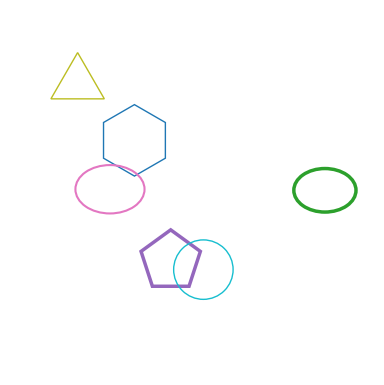[{"shape": "hexagon", "thickness": 1, "radius": 0.46, "center": [0.349, 0.635]}, {"shape": "oval", "thickness": 2.5, "radius": 0.4, "center": [0.844, 0.506]}, {"shape": "pentagon", "thickness": 2.5, "radius": 0.4, "center": [0.443, 0.322]}, {"shape": "oval", "thickness": 1.5, "radius": 0.45, "center": [0.286, 0.508]}, {"shape": "triangle", "thickness": 1, "radius": 0.4, "center": [0.202, 0.783]}, {"shape": "circle", "thickness": 1, "radius": 0.39, "center": [0.528, 0.3]}]